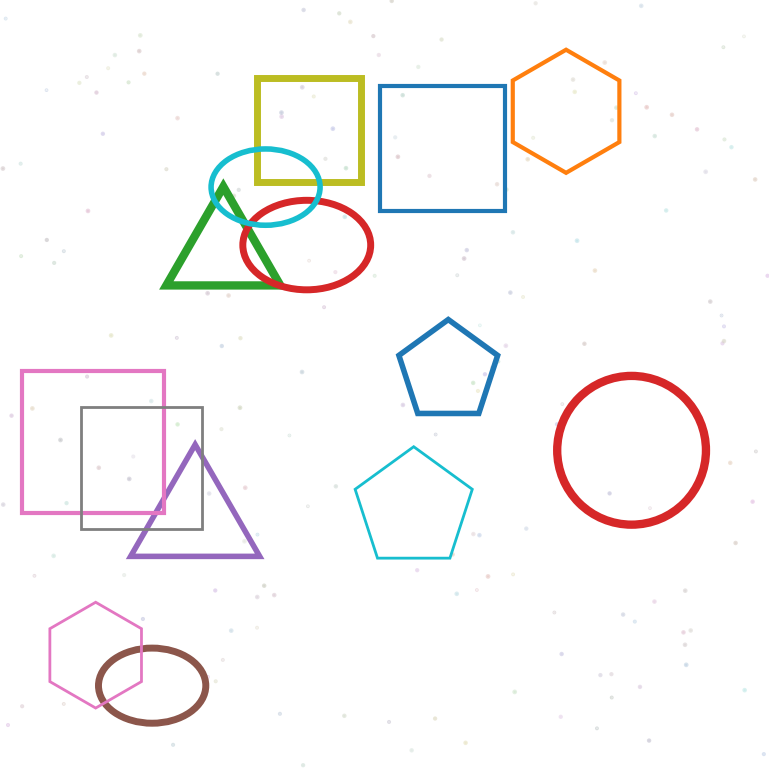[{"shape": "square", "thickness": 1.5, "radius": 0.41, "center": [0.574, 0.807]}, {"shape": "pentagon", "thickness": 2, "radius": 0.34, "center": [0.582, 0.518]}, {"shape": "hexagon", "thickness": 1.5, "radius": 0.4, "center": [0.735, 0.855]}, {"shape": "triangle", "thickness": 3, "radius": 0.43, "center": [0.29, 0.672]}, {"shape": "oval", "thickness": 2.5, "radius": 0.42, "center": [0.398, 0.682]}, {"shape": "circle", "thickness": 3, "radius": 0.48, "center": [0.82, 0.415]}, {"shape": "triangle", "thickness": 2, "radius": 0.48, "center": [0.253, 0.326]}, {"shape": "oval", "thickness": 2.5, "radius": 0.35, "center": [0.198, 0.11]}, {"shape": "square", "thickness": 1.5, "radius": 0.46, "center": [0.121, 0.426]}, {"shape": "hexagon", "thickness": 1, "radius": 0.34, "center": [0.124, 0.149]}, {"shape": "square", "thickness": 1, "radius": 0.39, "center": [0.184, 0.392]}, {"shape": "square", "thickness": 2.5, "radius": 0.34, "center": [0.402, 0.831]}, {"shape": "oval", "thickness": 2, "radius": 0.35, "center": [0.345, 0.757]}, {"shape": "pentagon", "thickness": 1, "radius": 0.4, "center": [0.537, 0.34]}]